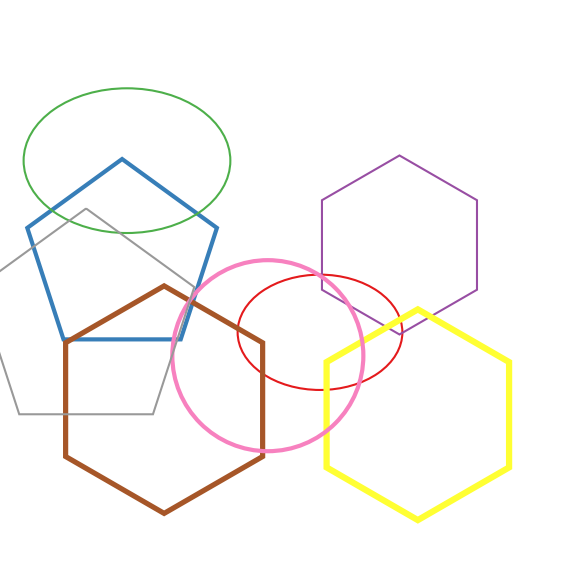[{"shape": "oval", "thickness": 1, "radius": 0.71, "center": [0.554, 0.424]}, {"shape": "pentagon", "thickness": 2, "radius": 0.86, "center": [0.211, 0.551]}, {"shape": "oval", "thickness": 1, "radius": 0.89, "center": [0.22, 0.721]}, {"shape": "hexagon", "thickness": 1, "radius": 0.77, "center": [0.692, 0.575]}, {"shape": "hexagon", "thickness": 3, "radius": 0.91, "center": [0.724, 0.281]}, {"shape": "hexagon", "thickness": 2.5, "radius": 0.98, "center": [0.284, 0.307]}, {"shape": "circle", "thickness": 2, "radius": 0.83, "center": [0.464, 0.383]}, {"shape": "pentagon", "thickness": 1, "radius": 0.98, "center": [0.149, 0.441]}]